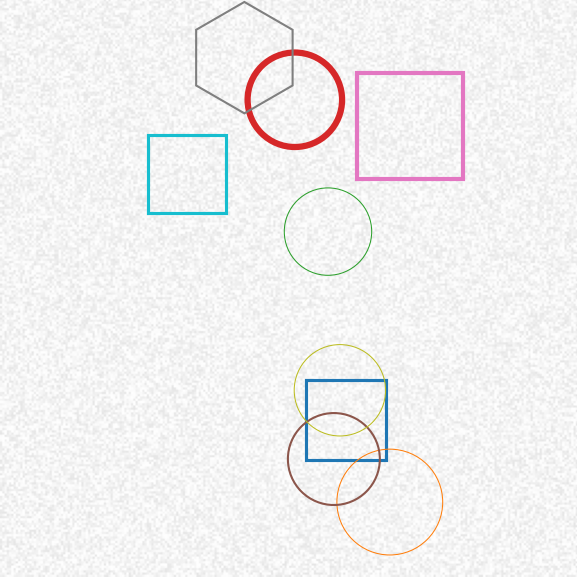[{"shape": "square", "thickness": 1.5, "radius": 0.35, "center": [0.599, 0.272]}, {"shape": "circle", "thickness": 0.5, "radius": 0.46, "center": [0.675, 0.13]}, {"shape": "circle", "thickness": 0.5, "radius": 0.38, "center": [0.568, 0.598]}, {"shape": "circle", "thickness": 3, "radius": 0.41, "center": [0.511, 0.826]}, {"shape": "circle", "thickness": 1, "radius": 0.4, "center": [0.578, 0.204]}, {"shape": "square", "thickness": 2, "radius": 0.46, "center": [0.709, 0.781]}, {"shape": "hexagon", "thickness": 1, "radius": 0.48, "center": [0.423, 0.899]}, {"shape": "circle", "thickness": 0.5, "radius": 0.4, "center": [0.589, 0.323]}, {"shape": "square", "thickness": 1.5, "radius": 0.34, "center": [0.324, 0.698]}]